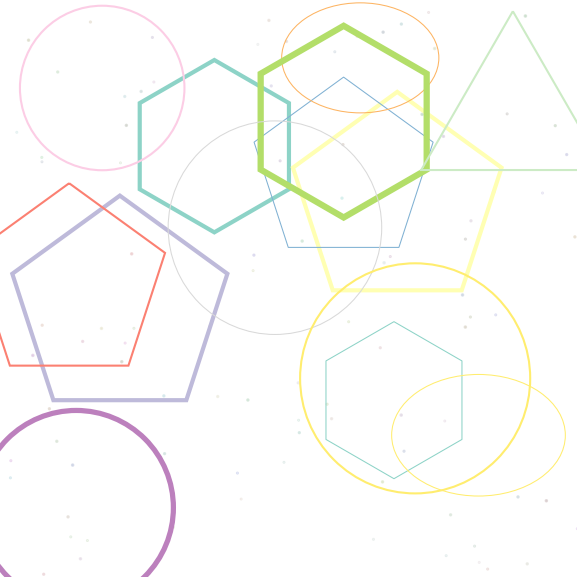[{"shape": "hexagon", "thickness": 0.5, "radius": 0.68, "center": [0.682, 0.306]}, {"shape": "hexagon", "thickness": 2, "radius": 0.75, "center": [0.371, 0.746]}, {"shape": "pentagon", "thickness": 2, "radius": 0.95, "center": [0.688, 0.65]}, {"shape": "pentagon", "thickness": 2, "radius": 0.98, "center": [0.208, 0.465]}, {"shape": "pentagon", "thickness": 1, "radius": 0.87, "center": [0.12, 0.507]}, {"shape": "pentagon", "thickness": 0.5, "radius": 0.81, "center": [0.595, 0.703]}, {"shape": "oval", "thickness": 0.5, "radius": 0.68, "center": [0.624, 0.899]}, {"shape": "hexagon", "thickness": 3, "radius": 0.83, "center": [0.595, 0.788]}, {"shape": "circle", "thickness": 1, "radius": 0.71, "center": [0.177, 0.847]}, {"shape": "circle", "thickness": 0.5, "radius": 0.92, "center": [0.476, 0.605]}, {"shape": "circle", "thickness": 2.5, "radius": 0.84, "center": [0.132, 0.12]}, {"shape": "triangle", "thickness": 1, "radius": 0.92, "center": [0.888, 0.796]}, {"shape": "circle", "thickness": 1, "radius": 1.0, "center": [0.719, 0.344]}, {"shape": "oval", "thickness": 0.5, "radius": 0.75, "center": [0.829, 0.245]}]